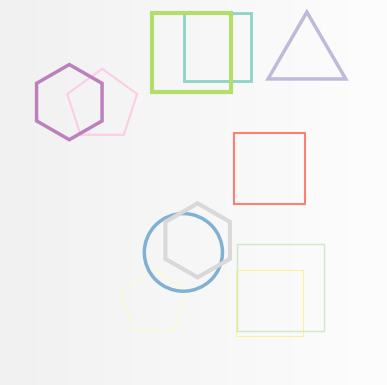[{"shape": "square", "thickness": 2, "radius": 0.44, "center": [0.562, 0.878]}, {"shape": "pentagon", "thickness": 0.5, "radius": 0.45, "center": [0.397, 0.213]}, {"shape": "triangle", "thickness": 2.5, "radius": 0.58, "center": [0.792, 0.853]}, {"shape": "square", "thickness": 1.5, "radius": 0.46, "center": [0.695, 0.562]}, {"shape": "circle", "thickness": 2.5, "radius": 0.5, "center": [0.473, 0.344]}, {"shape": "square", "thickness": 3, "radius": 0.51, "center": [0.494, 0.863]}, {"shape": "pentagon", "thickness": 1.5, "radius": 0.47, "center": [0.264, 0.727]}, {"shape": "hexagon", "thickness": 3, "radius": 0.48, "center": [0.51, 0.376]}, {"shape": "hexagon", "thickness": 2.5, "radius": 0.49, "center": [0.179, 0.735]}, {"shape": "square", "thickness": 1, "radius": 0.56, "center": [0.724, 0.253]}, {"shape": "square", "thickness": 0.5, "radius": 0.43, "center": [0.695, 0.212]}]